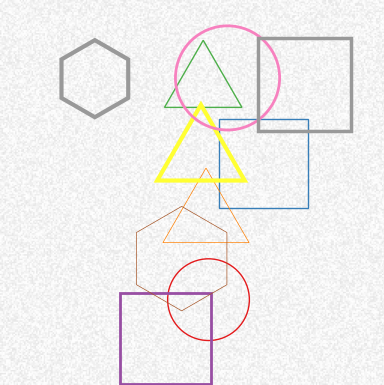[{"shape": "circle", "thickness": 1, "radius": 0.53, "center": [0.542, 0.222]}, {"shape": "square", "thickness": 1, "radius": 0.58, "center": [0.685, 0.575]}, {"shape": "triangle", "thickness": 1, "radius": 0.58, "center": [0.528, 0.779]}, {"shape": "square", "thickness": 2, "radius": 0.59, "center": [0.43, 0.12]}, {"shape": "triangle", "thickness": 0.5, "radius": 0.65, "center": [0.535, 0.434]}, {"shape": "triangle", "thickness": 3, "radius": 0.66, "center": [0.522, 0.597]}, {"shape": "hexagon", "thickness": 0.5, "radius": 0.68, "center": [0.472, 0.328]}, {"shape": "circle", "thickness": 2, "radius": 0.68, "center": [0.591, 0.798]}, {"shape": "hexagon", "thickness": 3, "radius": 0.5, "center": [0.246, 0.796]}, {"shape": "square", "thickness": 2.5, "radius": 0.6, "center": [0.792, 0.781]}]